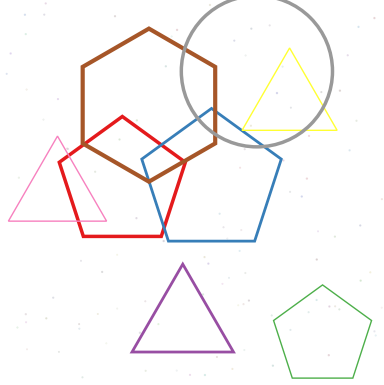[{"shape": "pentagon", "thickness": 2.5, "radius": 0.86, "center": [0.318, 0.525]}, {"shape": "pentagon", "thickness": 2, "radius": 0.95, "center": [0.549, 0.528]}, {"shape": "pentagon", "thickness": 1, "radius": 0.67, "center": [0.838, 0.126]}, {"shape": "triangle", "thickness": 2, "radius": 0.76, "center": [0.475, 0.162]}, {"shape": "triangle", "thickness": 1, "radius": 0.71, "center": [0.752, 0.733]}, {"shape": "hexagon", "thickness": 3, "radius": 0.99, "center": [0.387, 0.727]}, {"shape": "triangle", "thickness": 1, "radius": 0.74, "center": [0.149, 0.499]}, {"shape": "circle", "thickness": 2.5, "radius": 0.98, "center": [0.667, 0.815]}]